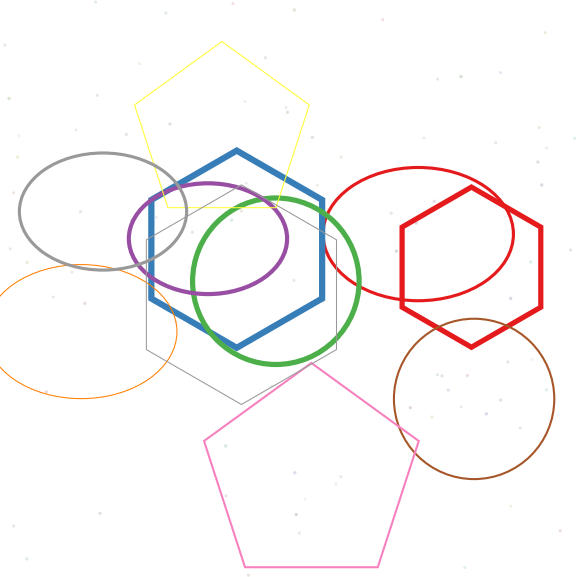[{"shape": "hexagon", "thickness": 2.5, "radius": 0.69, "center": [0.816, 0.537]}, {"shape": "oval", "thickness": 1.5, "radius": 0.82, "center": [0.724, 0.594]}, {"shape": "hexagon", "thickness": 3, "radius": 0.85, "center": [0.41, 0.568]}, {"shape": "circle", "thickness": 2.5, "radius": 0.72, "center": [0.478, 0.512]}, {"shape": "oval", "thickness": 2, "radius": 0.69, "center": [0.36, 0.586]}, {"shape": "oval", "thickness": 0.5, "radius": 0.83, "center": [0.141, 0.425]}, {"shape": "pentagon", "thickness": 0.5, "radius": 0.8, "center": [0.384, 0.768]}, {"shape": "circle", "thickness": 1, "radius": 0.69, "center": [0.821, 0.308]}, {"shape": "pentagon", "thickness": 1, "radius": 0.98, "center": [0.539, 0.175]}, {"shape": "oval", "thickness": 1.5, "radius": 0.72, "center": [0.178, 0.633]}, {"shape": "hexagon", "thickness": 0.5, "radius": 0.95, "center": [0.418, 0.489]}]